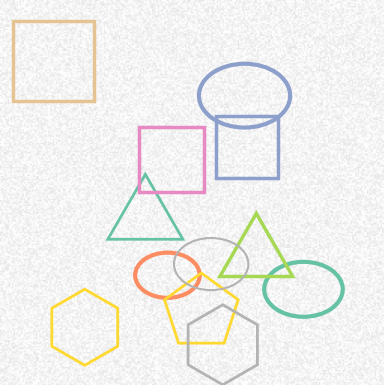[{"shape": "triangle", "thickness": 2, "radius": 0.56, "center": [0.378, 0.435]}, {"shape": "oval", "thickness": 3, "radius": 0.51, "center": [0.788, 0.249]}, {"shape": "oval", "thickness": 3, "radius": 0.42, "center": [0.435, 0.285]}, {"shape": "square", "thickness": 2.5, "radius": 0.4, "center": [0.642, 0.618]}, {"shape": "oval", "thickness": 3, "radius": 0.59, "center": [0.635, 0.752]}, {"shape": "square", "thickness": 2.5, "radius": 0.42, "center": [0.445, 0.586]}, {"shape": "triangle", "thickness": 2.5, "radius": 0.55, "center": [0.666, 0.336]}, {"shape": "pentagon", "thickness": 2, "radius": 0.5, "center": [0.523, 0.19]}, {"shape": "hexagon", "thickness": 2, "radius": 0.49, "center": [0.22, 0.15]}, {"shape": "square", "thickness": 2.5, "radius": 0.52, "center": [0.139, 0.841]}, {"shape": "hexagon", "thickness": 2, "radius": 0.52, "center": [0.579, 0.105]}, {"shape": "oval", "thickness": 1.5, "radius": 0.48, "center": [0.548, 0.314]}]